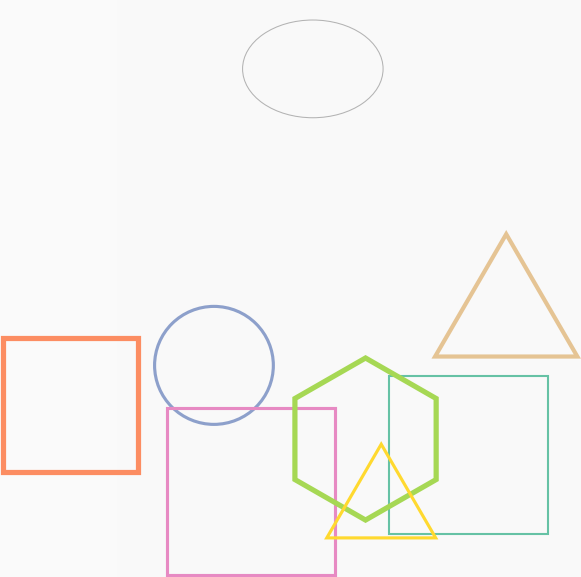[{"shape": "square", "thickness": 1, "radius": 0.68, "center": [0.806, 0.211]}, {"shape": "square", "thickness": 2.5, "radius": 0.58, "center": [0.121, 0.297]}, {"shape": "circle", "thickness": 1.5, "radius": 0.51, "center": [0.368, 0.366]}, {"shape": "square", "thickness": 1.5, "radius": 0.72, "center": [0.432, 0.147]}, {"shape": "hexagon", "thickness": 2.5, "radius": 0.7, "center": [0.629, 0.239]}, {"shape": "triangle", "thickness": 1.5, "radius": 0.54, "center": [0.656, 0.122]}, {"shape": "triangle", "thickness": 2, "radius": 0.71, "center": [0.871, 0.452]}, {"shape": "oval", "thickness": 0.5, "radius": 0.6, "center": [0.538, 0.88]}]